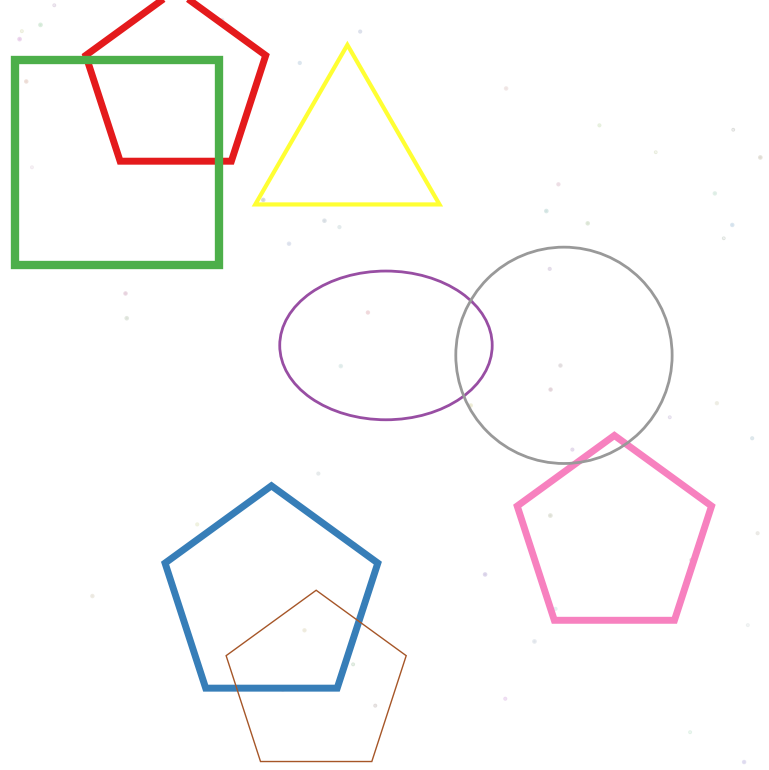[{"shape": "pentagon", "thickness": 2.5, "radius": 0.61, "center": [0.228, 0.89]}, {"shape": "pentagon", "thickness": 2.5, "radius": 0.73, "center": [0.353, 0.224]}, {"shape": "square", "thickness": 3, "radius": 0.66, "center": [0.152, 0.789]}, {"shape": "oval", "thickness": 1, "radius": 0.69, "center": [0.501, 0.551]}, {"shape": "triangle", "thickness": 1.5, "radius": 0.69, "center": [0.451, 0.804]}, {"shape": "pentagon", "thickness": 0.5, "radius": 0.61, "center": [0.411, 0.11]}, {"shape": "pentagon", "thickness": 2.5, "radius": 0.66, "center": [0.798, 0.302]}, {"shape": "circle", "thickness": 1, "radius": 0.7, "center": [0.732, 0.539]}]